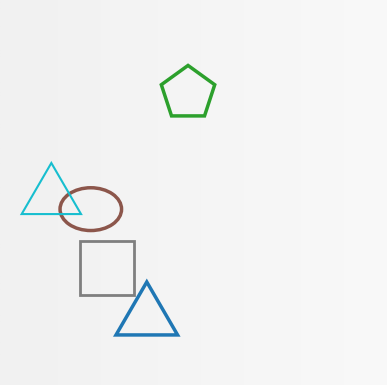[{"shape": "triangle", "thickness": 2.5, "radius": 0.46, "center": [0.379, 0.176]}, {"shape": "pentagon", "thickness": 2.5, "radius": 0.36, "center": [0.485, 0.758]}, {"shape": "oval", "thickness": 2.5, "radius": 0.4, "center": [0.234, 0.457]}, {"shape": "square", "thickness": 2, "radius": 0.35, "center": [0.276, 0.303]}, {"shape": "triangle", "thickness": 1.5, "radius": 0.44, "center": [0.132, 0.488]}]